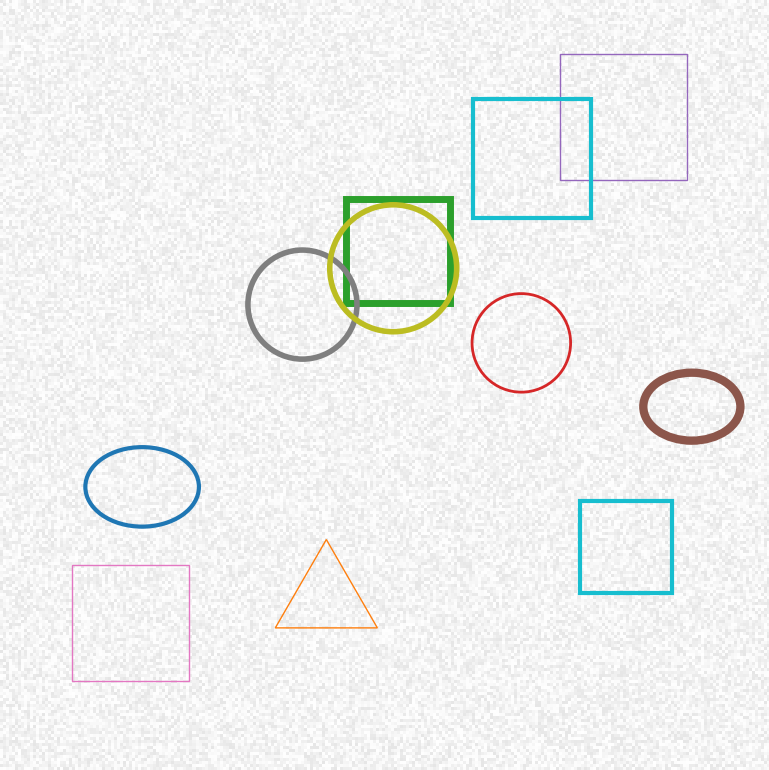[{"shape": "oval", "thickness": 1.5, "radius": 0.37, "center": [0.185, 0.368]}, {"shape": "triangle", "thickness": 0.5, "radius": 0.38, "center": [0.424, 0.223]}, {"shape": "square", "thickness": 2.5, "radius": 0.34, "center": [0.517, 0.674]}, {"shape": "circle", "thickness": 1, "radius": 0.32, "center": [0.677, 0.555]}, {"shape": "square", "thickness": 0.5, "radius": 0.41, "center": [0.81, 0.848]}, {"shape": "oval", "thickness": 3, "radius": 0.32, "center": [0.899, 0.472]}, {"shape": "square", "thickness": 0.5, "radius": 0.38, "center": [0.169, 0.191]}, {"shape": "circle", "thickness": 2, "radius": 0.35, "center": [0.393, 0.604]}, {"shape": "circle", "thickness": 2, "radius": 0.41, "center": [0.511, 0.652]}, {"shape": "square", "thickness": 1.5, "radius": 0.3, "center": [0.813, 0.289]}, {"shape": "square", "thickness": 1.5, "radius": 0.39, "center": [0.691, 0.794]}]